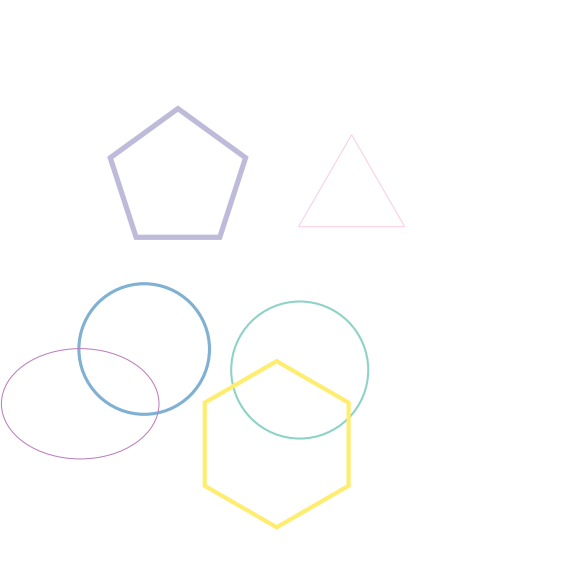[{"shape": "circle", "thickness": 1, "radius": 0.59, "center": [0.519, 0.358]}, {"shape": "pentagon", "thickness": 2.5, "radius": 0.62, "center": [0.308, 0.688]}, {"shape": "circle", "thickness": 1.5, "radius": 0.57, "center": [0.25, 0.395]}, {"shape": "triangle", "thickness": 0.5, "radius": 0.53, "center": [0.609, 0.66]}, {"shape": "oval", "thickness": 0.5, "radius": 0.68, "center": [0.139, 0.3]}, {"shape": "hexagon", "thickness": 2, "radius": 0.72, "center": [0.479, 0.23]}]